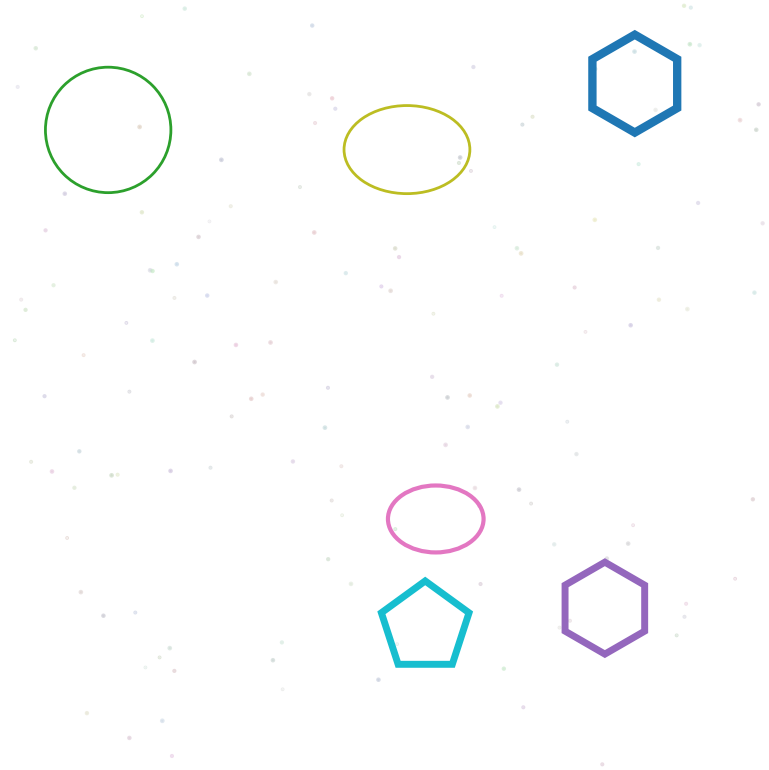[{"shape": "hexagon", "thickness": 3, "radius": 0.32, "center": [0.824, 0.891]}, {"shape": "circle", "thickness": 1, "radius": 0.41, "center": [0.14, 0.831]}, {"shape": "hexagon", "thickness": 2.5, "radius": 0.3, "center": [0.786, 0.21]}, {"shape": "oval", "thickness": 1.5, "radius": 0.31, "center": [0.566, 0.326]}, {"shape": "oval", "thickness": 1, "radius": 0.41, "center": [0.529, 0.806]}, {"shape": "pentagon", "thickness": 2.5, "radius": 0.3, "center": [0.552, 0.186]}]